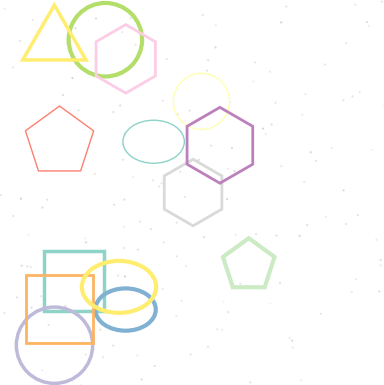[{"shape": "oval", "thickness": 1, "radius": 0.4, "center": [0.399, 0.632]}, {"shape": "square", "thickness": 2.5, "radius": 0.39, "center": [0.191, 0.27]}, {"shape": "circle", "thickness": 1, "radius": 0.36, "center": [0.523, 0.737]}, {"shape": "circle", "thickness": 2.5, "radius": 0.5, "center": [0.142, 0.103]}, {"shape": "pentagon", "thickness": 1, "radius": 0.47, "center": [0.155, 0.631]}, {"shape": "oval", "thickness": 3, "radius": 0.39, "center": [0.326, 0.196]}, {"shape": "square", "thickness": 2, "radius": 0.44, "center": [0.155, 0.198]}, {"shape": "circle", "thickness": 3, "radius": 0.48, "center": [0.274, 0.897]}, {"shape": "hexagon", "thickness": 2, "radius": 0.44, "center": [0.327, 0.847]}, {"shape": "hexagon", "thickness": 2, "radius": 0.43, "center": [0.501, 0.5]}, {"shape": "hexagon", "thickness": 2, "radius": 0.49, "center": [0.571, 0.623]}, {"shape": "pentagon", "thickness": 3, "radius": 0.35, "center": [0.646, 0.311]}, {"shape": "oval", "thickness": 3, "radius": 0.48, "center": [0.309, 0.255]}, {"shape": "triangle", "thickness": 2.5, "radius": 0.47, "center": [0.141, 0.892]}]